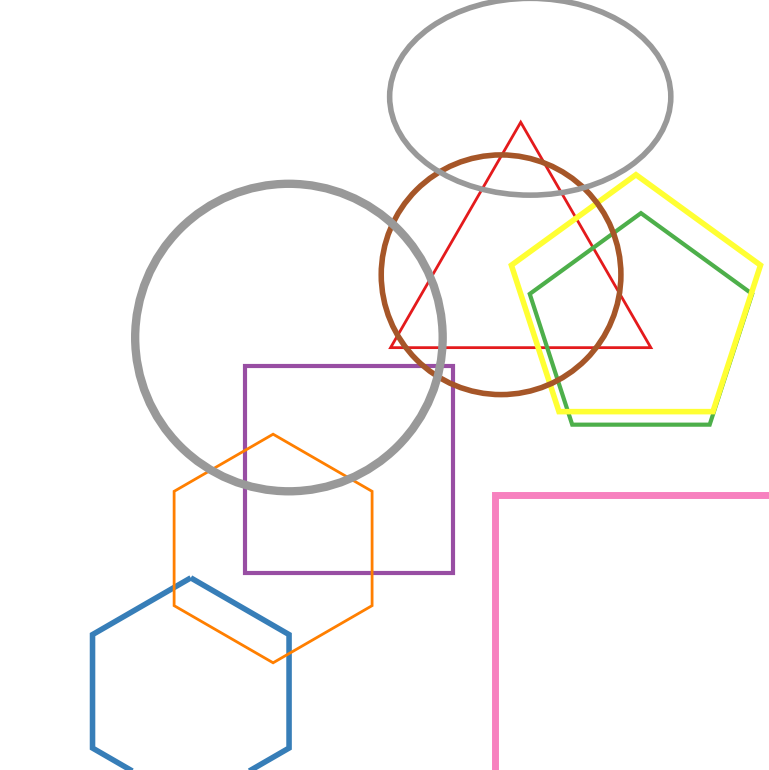[{"shape": "triangle", "thickness": 1, "radius": 0.98, "center": [0.676, 0.646]}, {"shape": "hexagon", "thickness": 2, "radius": 0.74, "center": [0.248, 0.102]}, {"shape": "pentagon", "thickness": 1.5, "radius": 0.76, "center": [0.832, 0.571]}, {"shape": "square", "thickness": 1.5, "radius": 0.67, "center": [0.453, 0.39]}, {"shape": "hexagon", "thickness": 1, "radius": 0.74, "center": [0.355, 0.288]}, {"shape": "pentagon", "thickness": 2, "radius": 0.85, "center": [0.826, 0.603]}, {"shape": "circle", "thickness": 2, "radius": 0.78, "center": [0.651, 0.643]}, {"shape": "square", "thickness": 2.5, "radius": 0.94, "center": [0.83, 0.17]}, {"shape": "circle", "thickness": 3, "radius": 1.0, "center": [0.375, 0.562]}, {"shape": "oval", "thickness": 2, "radius": 0.91, "center": [0.689, 0.874]}]